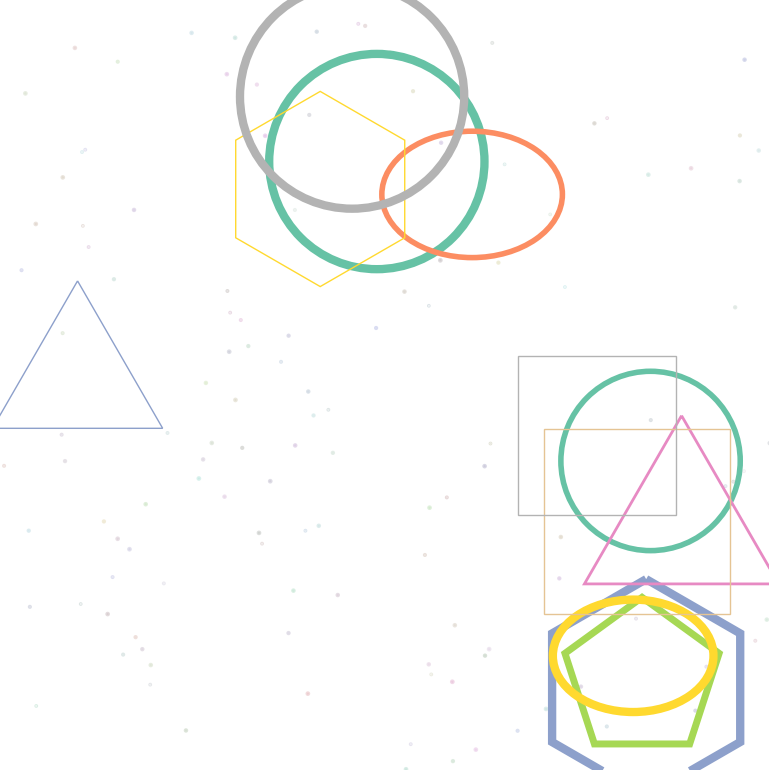[{"shape": "circle", "thickness": 2, "radius": 0.58, "center": [0.845, 0.401]}, {"shape": "circle", "thickness": 3, "radius": 0.7, "center": [0.489, 0.79]}, {"shape": "oval", "thickness": 2, "radius": 0.59, "center": [0.613, 0.748]}, {"shape": "hexagon", "thickness": 3, "radius": 0.71, "center": [0.839, 0.107]}, {"shape": "triangle", "thickness": 0.5, "radius": 0.64, "center": [0.101, 0.508]}, {"shape": "triangle", "thickness": 1, "radius": 0.73, "center": [0.885, 0.315]}, {"shape": "pentagon", "thickness": 2.5, "radius": 0.53, "center": [0.834, 0.119]}, {"shape": "oval", "thickness": 3, "radius": 0.52, "center": [0.822, 0.148]}, {"shape": "hexagon", "thickness": 0.5, "radius": 0.63, "center": [0.416, 0.755]}, {"shape": "square", "thickness": 0.5, "radius": 0.6, "center": [0.827, 0.323]}, {"shape": "circle", "thickness": 3, "radius": 0.73, "center": [0.457, 0.875]}, {"shape": "square", "thickness": 0.5, "radius": 0.51, "center": [0.776, 0.434]}]